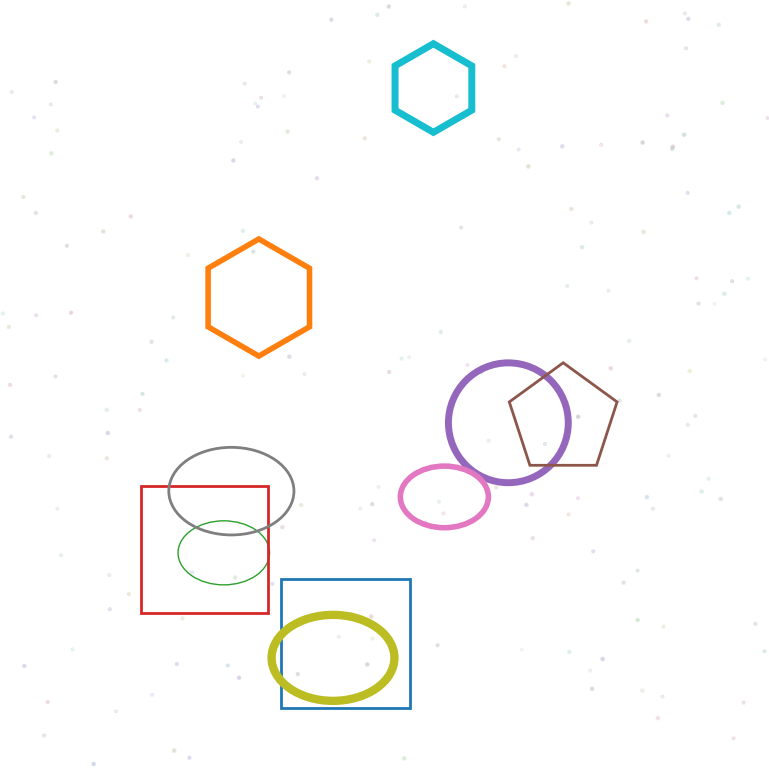[{"shape": "square", "thickness": 1, "radius": 0.42, "center": [0.449, 0.164]}, {"shape": "hexagon", "thickness": 2, "radius": 0.38, "center": [0.336, 0.614]}, {"shape": "oval", "thickness": 0.5, "radius": 0.3, "center": [0.291, 0.282]}, {"shape": "square", "thickness": 1, "radius": 0.41, "center": [0.265, 0.287]}, {"shape": "circle", "thickness": 2.5, "radius": 0.39, "center": [0.66, 0.451]}, {"shape": "pentagon", "thickness": 1, "radius": 0.37, "center": [0.731, 0.455]}, {"shape": "oval", "thickness": 2, "radius": 0.29, "center": [0.577, 0.355]}, {"shape": "oval", "thickness": 1, "radius": 0.41, "center": [0.3, 0.362]}, {"shape": "oval", "thickness": 3, "radius": 0.4, "center": [0.432, 0.146]}, {"shape": "hexagon", "thickness": 2.5, "radius": 0.29, "center": [0.563, 0.886]}]